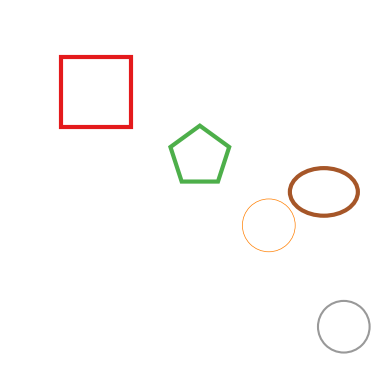[{"shape": "square", "thickness": 3, "radius": 0.45, "center": [0.25, 0.762]}, {"shape": "pentagon", "thickness": 3, "radius": 0.4, "center": [0.519, 0.593]}, {"shape": "circle", "thickness": 0.5, "radius": 0.34, "center": [0.698, 0.415]}, {"shape": "oval", "thickness": 3, "radius": 0.44, "center": [0.841, 0.502]}, {"shape": "circle", "thickness": 1.5, "radius": 0.34, "center": [0.893, 0.151]}]